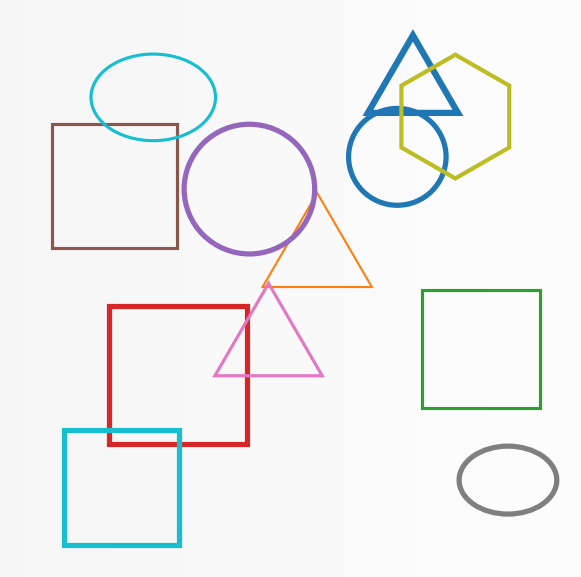[{"shape": "triangle", "thickness": 3, "radius": 0.45, "center": [0.71, 0.848]}, {"shape": "circle", "thickness": 2.5, "radius": 0.42, "center": [0.684, 0.728]}, {"shape": "triangle", "thickness": 1, "radius": 0.54, "center": [0.546, 0.556]}, {"shape": "square", "thickness": 1.5, "radius": 0.51, "center": [0.828, 0.395]}, {"shape": "square", "thickness": 2.5, "radius": 0.6, "center": [0.306, 0.35]}, {"shape": "circle", "thickness": 2.5, "radius": 0.56, "center": [0.429, 0.672]}, {"shape": "square", "thickness": 1.5, "radius": 0.54, "center": [0.197, 0.678]}, {"shape": "triangle", "thickness": 1.5, "radius": 0.53, "center": [0.462, 0.402]}, {"shape": "oval", "thickness": 2.5, "radius": 0.42, "center": [0.874, 0.168]}, {"shape": "hexagon", "thickness": 2, "radius": 0.54, "center": [0.783, 0.797]}, {"shape": "oval", "thickness": 1.5, "radius": 0.54, "center": [0.264, 0.831]}, {"shape": "square", "thickness": 2.5, "radius": 0.5, "center": [0.209, 0.155]}]